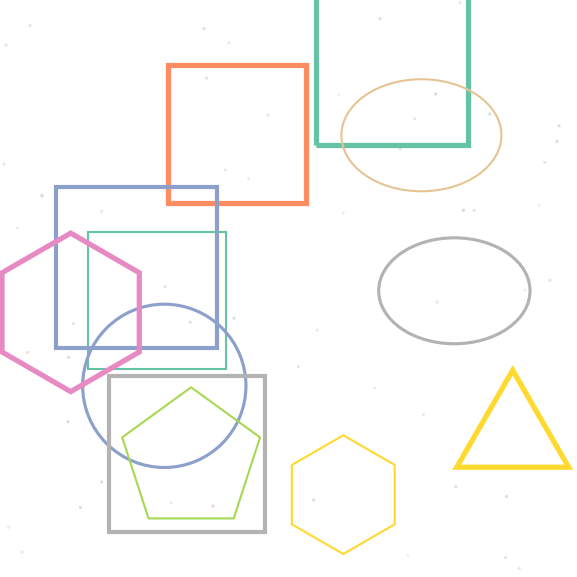[{"shape": "square", "thickness": 2.5, "radius": 0.66, "center": [0.679, 0.88]}, {"shape": "square", "thickness": 1, "radius": 0.6, "center": [0.272, 0.479]}, {"shape": "square", "thickness": 2.5, "radius": 0.6, "center": [0.41, 0.767]}, {"shape": "square", "thickness": 2, "radius": 0.7, "center": [0.236, 0.536]}, {"shape": "circle", "thickness": 1.5, "radius": 0.71, "center": [0.285, 0.331]}, {"shape": "hexagon", "thickness": 2.5, "radius": 0.69, "center": [0.122, 0.458]}, {"shape": "pentagon", "thickness": 1, "radius": 0.63, "center": [0.331, 0.203]}, {"shape": "triangle", "thickness": 2.5, "radius": 0.56, "center": [0.888, 0.246]}, {"shape": "hexagon", "thickness": 1, "radius": 0.51, "center": [0.594, 0.143]}, {"shape": "oval", "thickness": 1, "radius": 0.69, "center": [0.73, 0.765]}, {"shape": "oval", "thickness": 1.5, "radius": 0.66, "center": [0.787, 0.496]}, {"shape": "square", "thickness": 2, "radius": 0.68, "center": [0.323, 0.212]}]